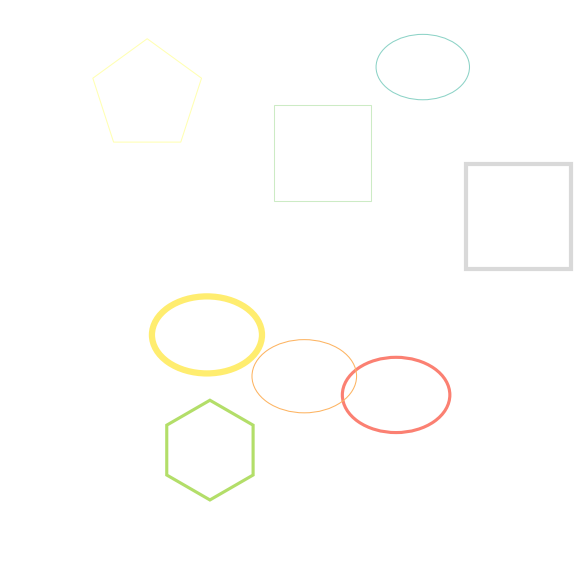[{"shape": "oval", "thickness": 0.5, "radius": 0.4, "center": [0.732, 0.883]}, {"shape": "pentagon", "thickness": 0.5, "radius": 0.49, "center": [0.255, 0.833]}, {"shape": "oval", "thickness": 1.5, "radius": 0.47, "center": [0.686, 0.315]}, {"shape": "oval", "thickness": 0.5, "radius": 0.45, "center": [0.527, 0.348]}, {"shape": "hexagon", "thickness": 1.5, "radius": 0.43, "center": [0.364, 0.22]}, {"shape": "square", "thickness": 2, "radius": 0.46, "center": [0.898, 0.624]}, {"shape": "square", "thickness": 0.5, "radius": 0.42, "center": [0.558, 0.734]}, {"shape": "oval", "thickness": 3, "radius": 0.48, "center": [0.358, 0.419]}]